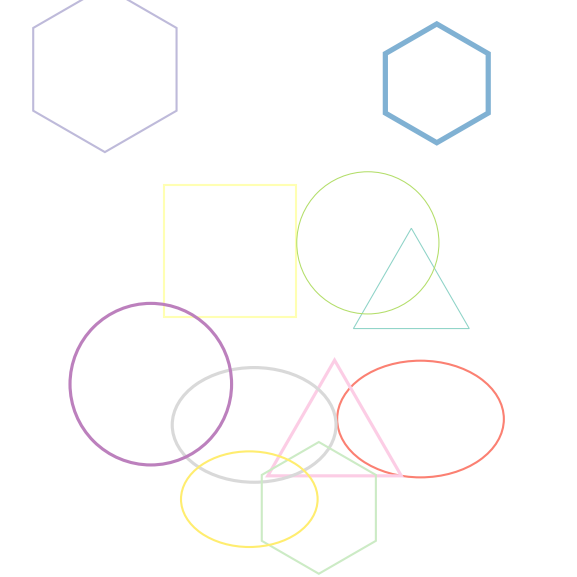[{"shape": "triangle", "thickness": 0.5, "radius": 0.58, "center": [0.712, 0.488]}, {"shape": "square", "thickness": 1, "radius": 0.57, "center": [0.398, 0.565]}, {"shape": "hexagon", "thickness": 1, "radius": 0.72, "center": [0.182, 0.879]}, {"shape": "oval", "thickness": 1, "radius": 0.72, "center": [0.728, 0.274]}, {"shape": "hexagon", "thickness": 2.5, "radius": 0.51, "center": [0.756, 0.855]}, {"shape": "circle", "thickness": 0.5, "radius": 0.62, "center": [0.637, 0.579]}, {"shape": "triangle", "thickness": 1.5, "radius": 0.67, "center": [0.579, 0.242]}, {"shape": "oval", "thickness": 1.5, "radius": 0.71, "center": [0.44, 0.263]}, {"shape": "circle", "thickness": 1.5, "radius": 0.7, "center": [0.261, 0.334]}, {"shape": "hexagon", "thickness": 1, "radius": 0.57, "center": [0.552, 0.12]}, {"shape": "oval", "thickness": 1, "radius": 0.59, "center": [0.432, 0.135]}]